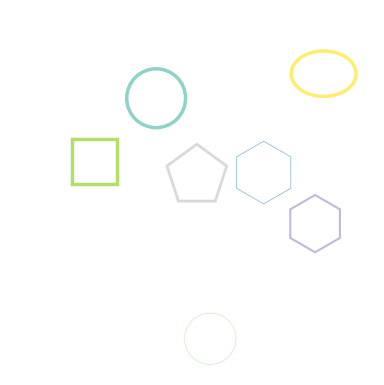[{"shape": "circle", "thickness": 2.5, "radius": 0.38, "center": [0.406, 0.745]}, {"shape": "hexagon", "thickness": 1.5, "radius": 0.37, "center": [0.818, 0.419]}, {"shape": "hexagon", "thickness": 0.5, "radius": 0.41, "center": [0.685, 0.552]}, {"shape": "square", "thickness": 2.5, "radius": 0.29, "center": [0.246, 0.58]}, {"shape": "pentagon", "thickness": 2, "radius": 0.41, "center": [0.511, 0.544]}, {"shape": "circle", "thickness": 0.5, "radius": 0.33, "center": [0.546, 0.12]}, {"shape": "oval", "thickness": 2.5, "radius": 0.42, "center": [0.841, 0.809]}]